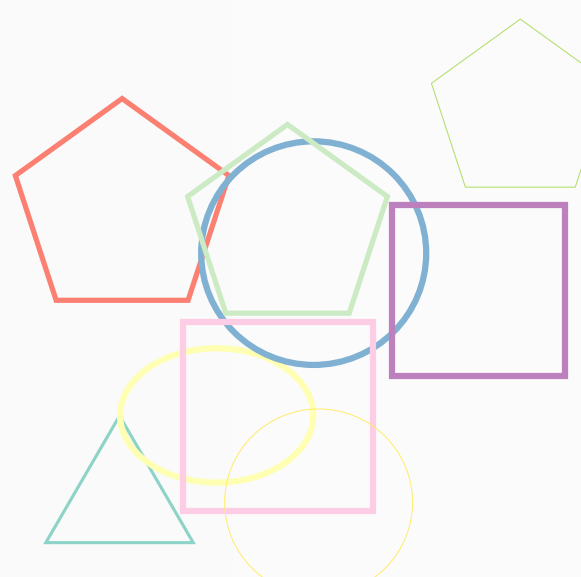[{"shape": "triangle", "thickness": 1.5, "radius": 0.73, "center": [0.206, 0.133]}, {"shape": "oval", "thickness": 3, "radius": 0.83, "center": [0.373, 0.28]}, {"shape": "pentagon", "thickness": 2.5, "radius": 0.97, "center": [0.21, 0.635]}, {"shape": "circle", "thickness": 3, "radius": 0.97, "center": [0.54, 0.561]}, {"shape": "pentagon", "thickness": 0.5, "radius": 0.8, "center": [0.895, 0.805]}, {"shape": "square", "thickness": 3, "radius": 0.82, "center": [0.478, 0.277]}, {"shape": "square", "thickness": 3, "radius": 0.74, "center": [0.823, 0.496]}, {"shape": "pentagon", "thickness": 2.5, "radius": 0.9, "center": [0.495, 0.603]}, {"shape": "circle", "thickness": 0.5, "radius": 0.81, "center": [0.548, 0.129]}]